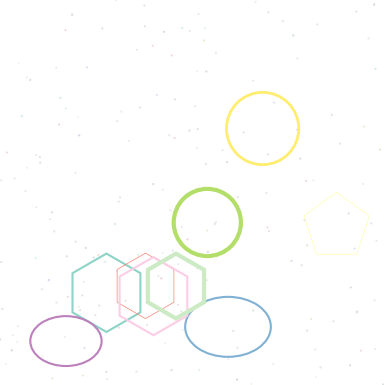[{"shape": "hexagon", "thickness": 1.5, "radius": 0.51, "center": [0.276, 0.24]}, {"shape": "pentagon", "thickness": 0.5, "radius": 0.45, "center": [0.874, 0.412]}, {"shape": "hexagon", "thickness": 0.5, "radius": 0.43, "center": [0.378, 0.257]}, {"shape": "oval", "thickness": 1.5, "radius": 0.56, "center": [0.592, 0.151]}, {"shape": "circle", "thickness": 3, "radius": 0.44, "center": [0.538, 0.422]}, {"shape": "hexagon", "thickness": 1.5, "radius": 0.51, "center": [0.399, 0.231]}, {"shape": "oval", "thickness": 1.5, "radius": 0.46, "center": [0.171, 0.114]}, {"shape": "hexagon", "thickness": 3, "radius": 0.42, "center": [0.457, 0.257]}, {"shape": "circle", "thickness": 2, "radius": 0.47, "center": [0.682, 0.666]}]